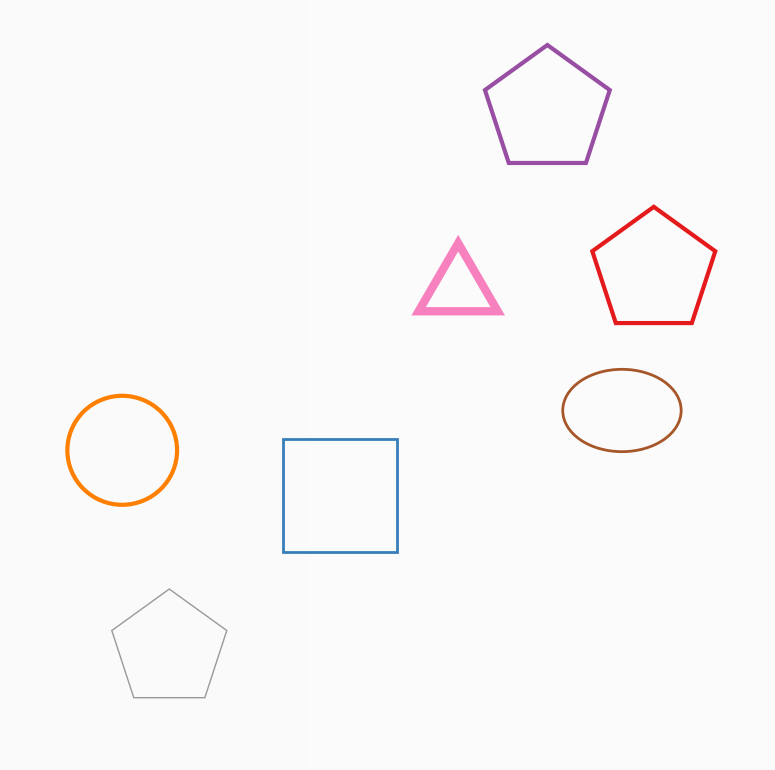[{"shape": "pentagon", "thickness": 1.5, "radius": 0.42, "center": [0.844, 0.648]}, {"shape": "square", "thickness": 1, "radius": 0.37, "center": [0.439, 0.357]}, {"shape": "pentagon", "thickness": 1.5, "radius": 0.42, "center": [0.706, 0.857]}, {"shape": "circle", "thickness": 1.5, "radius": 0.35, "center": [0.158, 0.415]}, {"shape": "oval", "thickness": 1, "radius": 0.38, "center": [0.803, 0.467]}, {"shape": "triangle", "thickness": 3, "radius": 0.29, "center": [0.591, 0.625]}, {"shape": "pentagon", "thickness": 0.5, "radius": 0.39, "center": [0.218, 0.157]}]